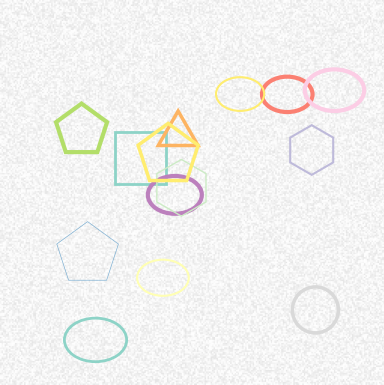[{"shape": "oval", "thickness": 2, "radius": 0.4, "center": [0.248, 0.117]}, {"shape": "square", "thickness": 2, "radius": 0.33, "center": [0.365, 0.59]}, {"shape": "oval", "thickness": 1.5, "radius": 0.34, "center": [0.423, 0.279]}, {"shape": "hexagon", "thickness": 1.5, "radius": 0.32, "center": [0.81, 0.61]}, {"shape": "oval", "thickness": 3, "radius": 0.33, "center": [0.746, 0.755]}, {"shape": "pentagon", "thickness": 0.5, "radius": 0.42, "center": [0.228, 0.34]}, {"shape": "triangle", "thickness": 2.5, "radius": 0.3, "center": [0.463, 0.652]}, {"shape": "pentagon", "thickness": 3, "radius": 0.35, "center": [0.212, 0.661]}, {"shape": "oval", "thickness": 3, "radius": 0.39, "center": [0.869, 0.766]}, {"shape": "circle", "thickness": 2.5, "radius": 0.3, "center": [0.819, 0.195]}, {"shape": "oval", "thickness": 3, "radius": 0.35, "center": [0.454, 0.494]}, {"shape": "hexagon", "thickness": 1, "radius": 0.37, "center": [0.471, 0.512]}, {"shape": "pentagon", "thickness": 2.5, "radius": 0.41, "center": [0.437, 0.597]}, {"shape": "oval", "thickness": 1.5, "radius": 0.31, "center": [0.624, 0.756]}]